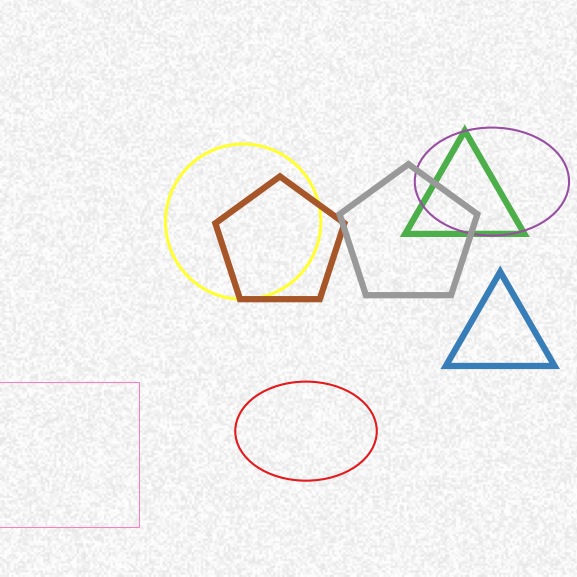[{"shape": "oval", "thickness": 1, "radius": 0.61, "center": [0.53, 0.253]}, {"shape": "triangle", "thickness": 3, "radius": 0.54, "center": [0.866, 0.42]}, {"shape": "triangle", "thickness": 3, "radius": 0.6, "center": [0.805, 0.654]}, {"shape": "oval", "thickness": 1, "radius": 0.67, "center": [0.852, 0.685]}, {"shape": "circle", "thickness": 1.5, "radius": 0.67, "center": [0.421, 0.615]}, {"shape": "pentagon", "thickness": 3, "radius": 0.59, "center": [0.485, 0.576]}, {"shape": "square", "thickness": 0.5, "radius": 0.63, "center": [0.115, 0.212]}, {"shape": "pentagon", "thickness": 3, "radius": 0.63, "center": [0.707, 0.589]}]